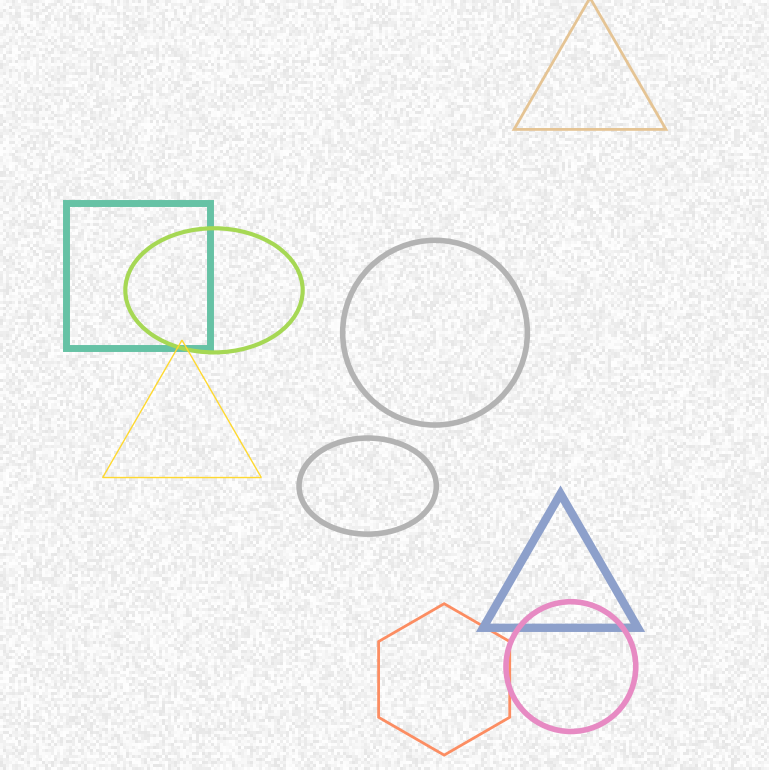[{"shape": "square", "thickness": 2.5, "radius": 0.47, "center": [0.18, 0.642]}, {"shape": "hexagon", "thickness": 1, "radius": 0.49, "center": [0.577, 0.118]}, {"shape": "triangle", "thickness": 3, "radius": 0.58, "center": [0.728, 0.243]}, {"shape": "circle", "thickness": 2, "radius": 0.42, "center": [0.741, 0.134]}, {"shape": "oval", "thickness": 1.5, "radius": 0.58, "center": [0.278, 0.623]}, {"shape": "triangle", "thickness": 0.5, "radius": 0.59, "center": [0.236, 0.439]}, {"shape": "triangle", "thickness": 1, "radius": 0.57, "center": [0.766, 0.889]}, {"shape": "oval", "thickness": 2, "radius": 0.45, "center": [0.478, 0.369]}, {"shape": "circle", "thickness": 2, "radius": 0.6, "center": [0.565, 0.568]}]